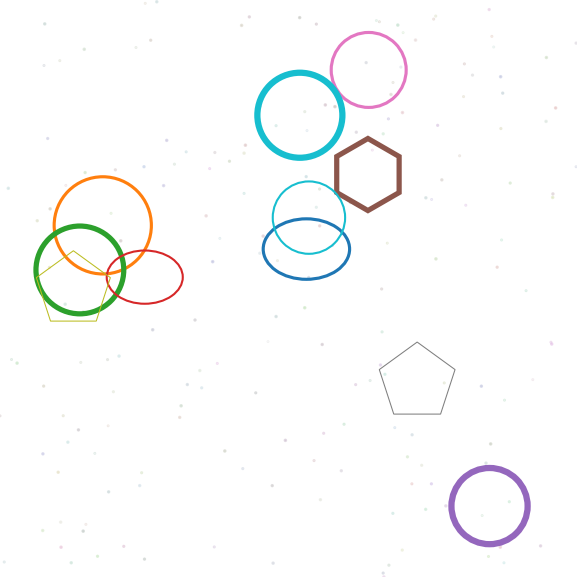[{"shape": "oval", "thickness": 1.5, "radius": 0.37, "center": [0.531, 0.568]}, {"shape": "circle", "thickness": 1.5, "radius": 0.42, "center": [0.178, 0.609]}, {"shape": "circle", "thickness": 2.5, "radius": 0.38, "center": [0.138, 0.532]}, {"shape": "oval", "thickness": 1, "radius": 0.33, "center": [0.251, 0.519]}, {"shape": "circle", "thickness": 3, "radius": 0.33, "center": [0.848, 0.123]}, {"shape": "hexagon", "thickness": 2.5, "radius": 0.31, "center": [0.637, 0.697]}, {"shape": "circle", "thickness": 1.5, "radius": 0.32, "center": [0.638, 0.878]}, {"shape": "pentagon", "thickness": 0.5, "radius": 0.34, "center": [0.722, 0.338]}, {"shape": "pentagon", "thickness": 0.5, "radius": 0.34, "center": [0.127, 0.498]}, {"shape": "circle", "thickness": 1, "radius": 0.31, "center": [0.535, 0.622]}, {"shape": "circle", "thickness": 3, "radius": 0.37, "center": [0.519, 0.8]}]